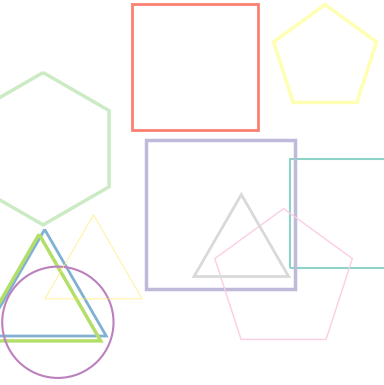[{"shape": "square", "thickness": 1.5, "radius": 0.71, "center": [0.894, 0.445]}, {"shape": "pentagon", "thickness": 2.5, "radius": 0.7, "center": [0.844, 0.848]}, {"shape": "square", "thickness": 2.5, "radius": 0.97, "center": [0.572, 0.444]}, {"shape": "square", "thickness": 2, "radius": 0.82, "center": [0.506, 0.825]}, {"shape": "triangle", "thickness": 2, "radius": 0.92, "center": [0.116, 0.219]}, {"shape": "triangle", "thickness": 2.5, "radius": 0.92, "center": [0.101, 0.207]}, {"shape": "pentagon", "thickness": 1, "radius": 0.94, "center": [0.737, 0.27]}, {"shape": "triangle", "thickness": 2, "radius": 0.71, "center": [0.627, 0.353]}, {"shape": "circle", "thickness": 1.5, "radius": 0.72, "center": [0.15, 0.163]}, {"shape": "hexagon", "thickness": 2.5, "radius": 0.99, "center": [0.112, 0.614]}, {"shape": "triangle", "thickness": 0.5, "radius": 0.73, "center": [0.243, 0.296]}]